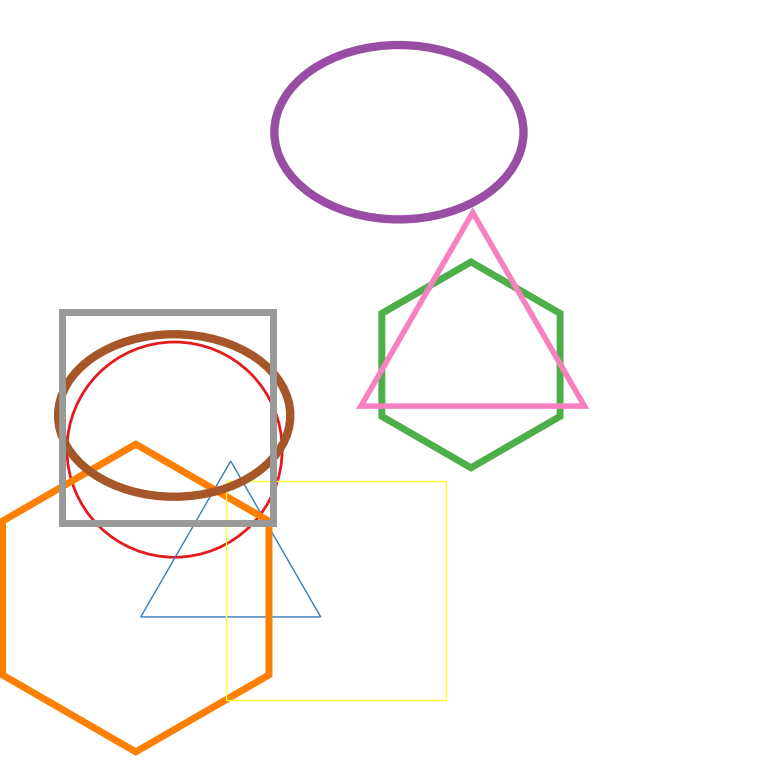[{"shape": "circle", "thickness": 1, "radius": 0.7, "center": [0.227, 0.416]}, {"shape": "triangle", "thickness": 0.5, "radius": 0.67, "center": [0.3, 0.266]}, {"shape": "hexagon", "thickness": 2.5, "radius": 0.67, "center": [0.612, 0.526]}, {"shape": "oval", "thickness": 3, "radius": 0.81, "center": [0.518, 0.828]}, {"shape": "hexagon", "thickness": 2.5, "radius": 1.0, "center": [0.176, 0.223]}, {"shape": "square", "thickness": 0.5, "radius": 0.71, "center": [0.436, 0.233]}, {"shape": "oval", "thickness": 3, "radius": 0.75, "center": [0.226, 0.46]}, {"shape": "triangle", "thickness": 2, "radius": 0.84, "center": [0.614, 0.556]}, {"shape": "square", "thickness": 2.5, "radius": 0.69, "center": [0.217, 0.458]}]